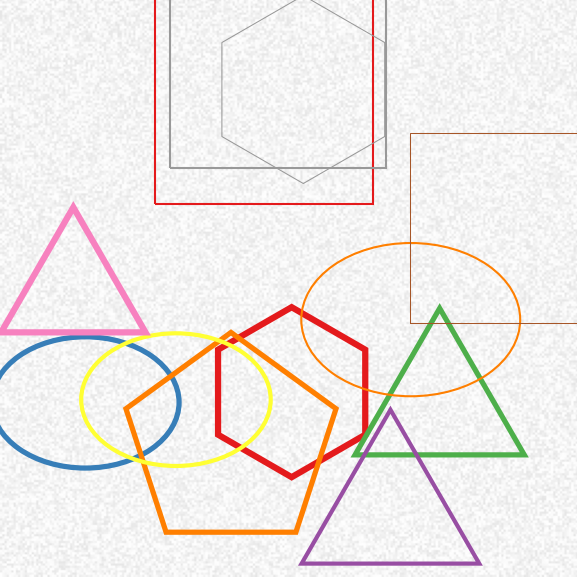[{"shape": "hexagon", "thickness": 3, "radius": 0.74, "center": [0.505, 0.32]}, {"shape": "square", "thickness": 1, "radius": 0.94, "center": [0.457, 0.835]}, {"shape": "oval", "thickness": 2.5, "radius": 0.81, "center": [0.148, 0.302]}, {"shape": "triangle", "thickness": 2.5, "radius": 0.85, "center": [0.761, 0.296]}, {"shape": "triangle", "thickness": 2, "radius": 0.89, "center": [0.676, 0.112]}, {"shape": "pentagon", "thickness": 2.5, "radius": 0.96, "center": [0.4, 0.232]}, {"shape": "oval", "thickness": 1, "radius": 0.95, "center": [0.711, 0.446]}, {"shape": "oval", "thickness": 2, "radius": 0.82, "center": [0.305, 0.307]}, {"shape": "square", "thickness": 0.5, "radius": 0.82, "center": [0.874, 0.604]}, {"shape": "triangle", "thickness": 3, "radius": 0.72, "center": [0.127, 0.496]}, {"shape": "square", "thickness": 1, "radius": 0.93, "center": [0.482, 0.894]}, {"shape": "hexagon", "thickness": 0.5, "radius": 0.81, "center": [0.525, 0.844]}]